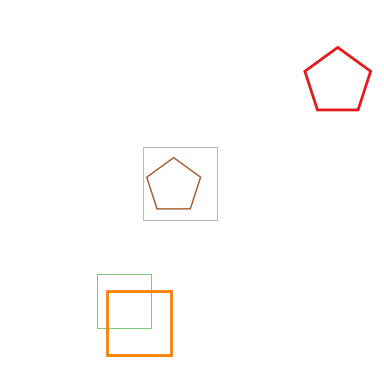[{"shape": "pentagon", "thickness": 2, "radius": 0.45, "center": [0.877, 0.787]}, {"shape": "square", "thickness": 0.5, "radius": 0.35, "center": [0.322, 0.218]}, {"shape": "square", "thickness": 2, "radius": 0.41, "center": [0.36, 0.162]}, {"shape": "pentagon", "thickness": 1, "radius": 0.37, "center": [0.451, 0.517]}, {"shape": "square", "thickness": 0.5, "radius": 0.48, "center": [0.467, 0.523]}]